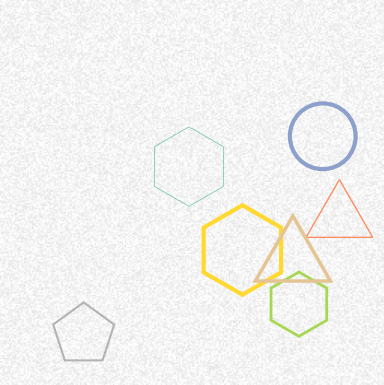[{"shape": "hexagon", "thickness": 0.5, "radius": 0.52, "center": [0.491, 0.567]}, {"shape": "triangle", "thickness": 1, "radius": 0.5, "center": [0.882, 0.433]}, {"shape": "circle", "thickness": 3, "radius": 0.43, "center": [0.838, 0.646]}, {"shape": "hexagon", "thickness": 2, "radius": 0.42, "center": [0.776, 0.21]}, {"shape": "hexagon", "thickness": 3, "radius": 0.58, "center": [0.63, 0.351]}, {"shape": "triangle", "thickness": 2.5, "radius": 0.56, "center": [0.761, 0.326]}, {"shape": "pentagon", "thickness": 1.5, "radius": 0.42, "center": [0.217, 0.131]}]